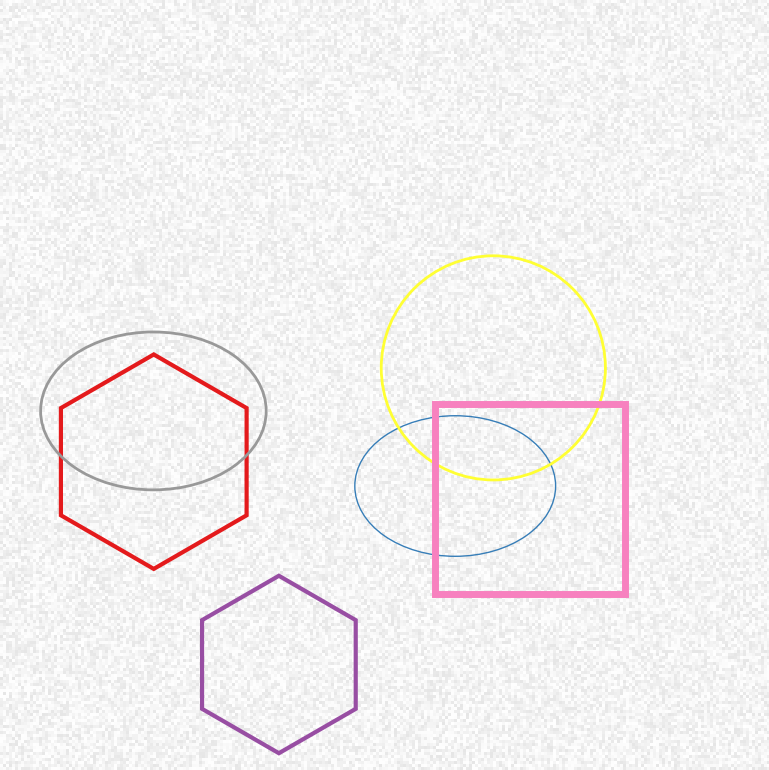[{"shape": "hexagon", "thickness": 1.5, "radius": 0.7, "center": [0.2, 0.4]}, {"shape": "oval", "thickness": 0.5, "radius": 0.65, "center": [0.591, 0.369]}, {"shape": "hexagon", "thickness": 1.5, "radius": 0.58, "center": [0.362, 0.137]}, {"shape": "circle", "thickness": 1, "radius": 0.73, "center": [0.641, 0.522]}, {"shape": "square", "thickness": 2.5, "radius": 0.62, "center": [0.688, 0.352]}, {"shape": "oval", "thickness": 1, "radius": 0.73, "center": [0.199, 0.466]}]